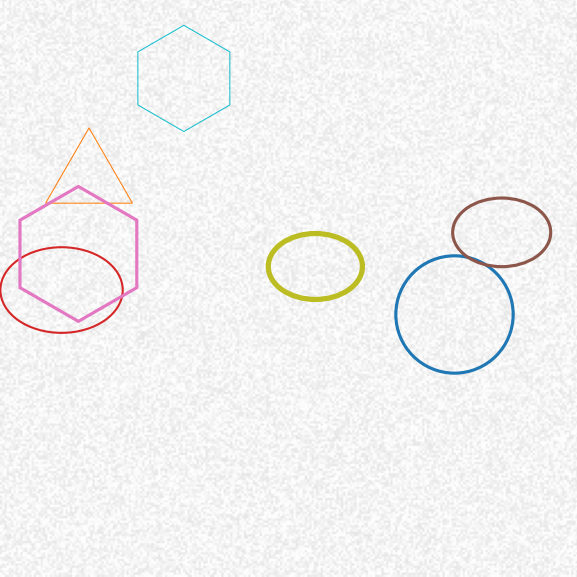[{"shape": "circle", "thickness": 1.5, "radius": 0.51, "center": [0.787, 0.455]}, {"shape": "triangle", "thickness": 0.5, "radius": 0.43, "center": [0.154, 0.691]}, {"shape": "oval", "thickness": 1, "radius": 0.53, "center": [0.107, 0.497]}, {"shape": "oval", "thickness": 1.5, "radius": 0.42, "center": [0.869, 0.597]}, {"shape": "hexagon", "thickness": 1.5, "radius": 0.58, "center": [0.136, 0.559]}, {"shape": "oval", "thickness": 2.5, "radius": 0.41, "center": [0.546, 0.538]}, {"shape": "hexagon", "thickness": 0.5, "radius": 0.46, "center": [0.318, 0.863]}]